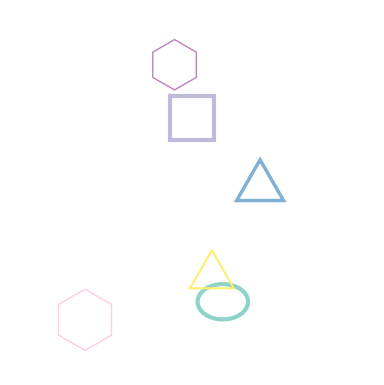[{"shape": "oval", "thickness": 3, "radius": 0.33, "center": [0.579, 0.216]}, {"shape": "square", "thickness": 3, "radius": 0.29, "center": [0.498, 0.694]}, {"shape": "triangle", "thickness": 2.5, "radius": 0.35, "center": [0.676, 0.514]}, {"shape": "hexagon", "thickness": 1, "radius": 0.4, "center": [0.221, 0.169]}, {"shape": "hexagon", "thickness": 1, "radius": 0.33, "center": [0.453, 0.832]}, {"shape": "triangle", "thickness": 1.5, "radius": 0.33, "center": [0.55, 0.284]}]